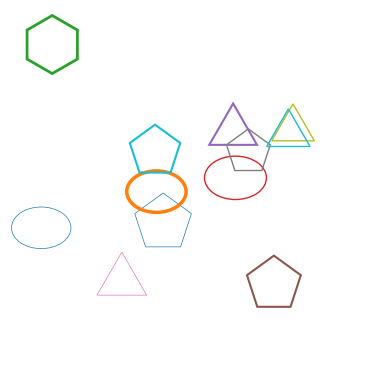[{"shape": "pentagon", "thickness": 0.5, "radius": 0.39, "center": [0.424, 0.421]}, {"shape": "oval", "thickness": 0.5, "radius": 0.39, "center": [0.107, 0.408]}, {"shape": "oval", "thickness": 2.5, "radius": 0.39, "center": [0.406, 0.502]}, {"shape": "hexagon", "thickness": 2, "radius": 0.38, "center": [0.136, 0.884]}, {"shape": "oval", "thickness": 1, "radius": 0.4, "center": [0.612, 0.538]}, {"shape": "triangle", "thickness": 1.5, "radius": 0.36, "center": [0.606, 0.66]}, {"shape": "pentagon", "thickness": 1.5, "radius": 0.37, "center": [0.711, 0.263]}, {"shape": "triangle", "thickness": 0.5, "radius": 0.37, "center": [0.316, 0.271]}, {"shape": "pentagon", "thickness": 1, "radius": 0.3, "center": [0.645, 0.605]}, {"shape": "triangle", "thickness": 1, "radius": 0.32, "center": [0.761, 0.666]}, {"shape": "triangle", "thickness": 1, "radius": 0.33, "center": [0.749, 0.652]}, {"shape": "pentagon", "thickness": 1.5, "radius": 0.34, "center": [0.403, 0.607]}]